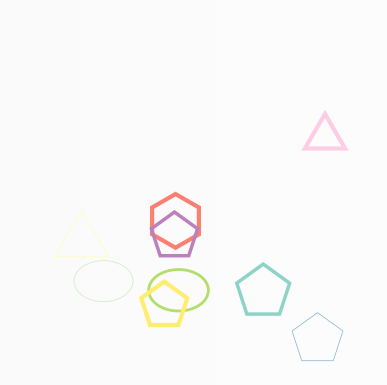[{"shape": "pentagon", "thickness": 2.5, "radius": 0.36, "center": [0.679, 0.242]}, {"shape": "triangle", "thickness": 0.5, "radius": 0.4, "center": [0.21, 0.373]}, {"shape": "hexagon", "thickness": 3, "radius": 0.35, "center": [0.453, 0.426]}, {"shape": "pentagon", "thickness": 0.5, "radius": 0.35, "center": [0.819, 0.119]}, {"shape": "oval", "thickness": 2, "radius": 0.39, "center": [0.461, 0.246]}, {"shape": "triangle", "thickness": 3, "radius": 0.3, "center": [0.839, 0.644]}, {"shape": "pentagon", "thickness": 2.5, "radius": 0.31, "center": [0.45, 0.387]}, {"shape": "oval", "thickness": 0.5, "radius": 0.38, "center": [0.267, 0.27]}, {"shape": "pentagon", "thickness": 3, "radius": 0.31, "center": [0.424, 0.206]}]